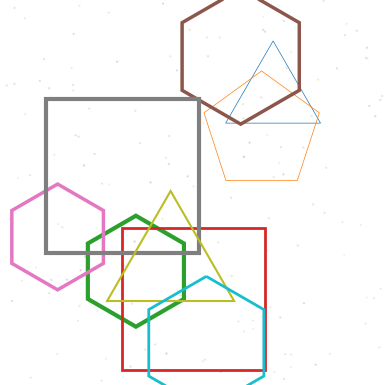[{"shape": "triangle", "thickness": 0.5, "radius": 0.71, "center": [0.709, 0.751]}, {"shape": "pentagon", "thickness": 0.5, "radius": 0.79, "center": [0.68, 0.658]}, {"shape": "hexagon", "thickness": 3, "radius": 0.72, "center": [0.353, 0.296]}, {"shape": "square", "thickness": 2, "radius": 0.93, "center": [0.503, 0.223]}, {"shape": "hexagon", "thickness": 2.5, "radius": 0.88, "center": [0.625, 0.853]}, {"shape": "hexagon", "thickness": 2.5, "radius": 0.69, "center": [0.15, 0.385]}, {"shape": "square", "thickness": 3, "radius": 1.0, "center": [0.318, 0.542]}, {"shape": "triangle", "thickness": 1.5, "radius": 0.95, "center": [0.443, 0.313]}, {"shape": "hexagon", "thickness": 2, "radius": 0.86, "center": [0.536, 0.11]}]